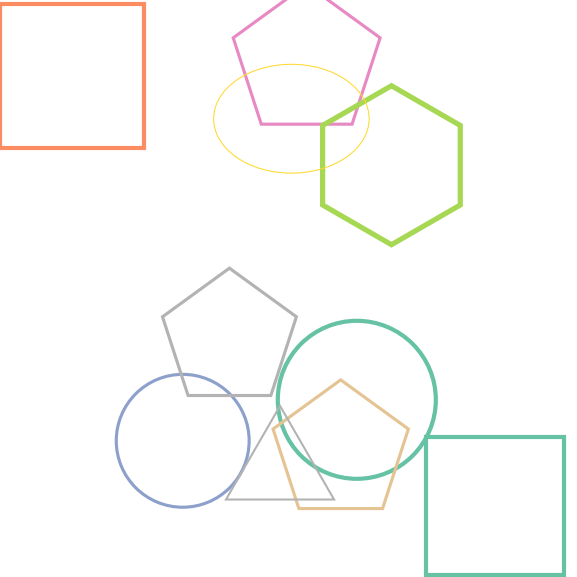[{"shape": "circle", "thickness": 2, "radius": 0.68, "center": [0.618, 0.307]}, {"shape": "square", "thickness": 2, "radius": 0.6, "center": [0.857, 0.123]}, {"shape": "square", "thickness": 2, "radius": 0.62, "center": [0.125, 0.867]}, {"shape": "circle", "thickness": 1.5, "radius": 0.58, "center": [0.316, 0.236]}, {"shape": "pentagon", "thickness": 1.5, "radius": 0.67, "center": [0.531, 0.892]}, {"shape": "hexagon", "thickness": 2.5, "radius": 0.69, "center": [0.678, 0.713]}, {"shape": "oval", "thickness": 0.5, "radius": 0.67, "center": [0.505, 0.794]}, {"shape": "pentagon", "thickness": 1.5, "radius": 0.62, "center": [0.59, 0.218]}, {"shape": "pentagon", "thickness": 1.5, "radius": 0.61, "center": [0.397, 0.413]}, {"shape": "triangle", "thickness": 1, "radius": 0.54, "center": [0.485, 0.188]}]